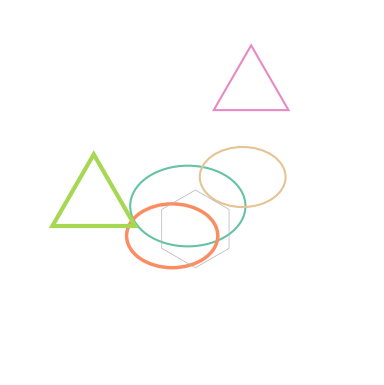[{"shape": "oval", "thickness": 1.5, "radius": 0.75, "center": [0.488, 0.465]}, {"shape": "oval", "thickness": 2.5, "radius": 0.59, "center": [0.447, 0.388]}, {"shape": "triangle", "thickness": 1.5, "radius": 0.56, "center": [0.652, 0.77]}, {"shape": "triangle", "thickness": 3, "radius": 0.62, "center": [0.243, 0.475]}, {"shape": "oval", "thickness": 1.5, "radius": 0.56, "center": [0.63, 0.54]}, {"shape": "hexagon", "thickness": 0.5, "radius": 0.5, "center": [0.508, 0.406]}]